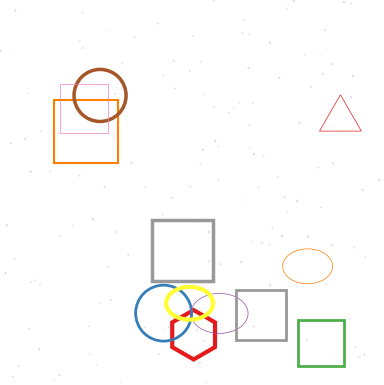[{"shape": "triangle", "thickness": 0.5, "radius": 0.31, "center": [0.884, 0.691]}, {"shape": "hexagon", "thickness": 3, "radius": 0.32, "center": [0.503, 0.131]}, {"shape": "circle", "thickness": 2, "radius": 0.36, "center": [0.425, 0.187]}, {"shape": "square", "thickness": 2, "radius": 0.3, "center": [0.834, 0.109]}, {"shape": "oval", "thickness": 0.5, "radius": 0.37, "center": [0.57, 0.186]}, {"shape": "oval", "thickness": 0.5, "radius": 0.32, "center": [0.799, 0.308]}, {"shape": "square", "thickness": 1.5, "radius": 0.42, "center": [0.223, 0.658]}, {"shape": "oval", "thickness": 3, "radius": 0.3, "center": [0.493, 0.212]}, {"shape": "circle", "thickness": 2.5, "radius": 0.34, "center": [0.26, 0.752]}, {"shape": "square", "thickness": 0.5, "radius": 0.32, "center": [0.218, 0.718]}, {"shape": "square", "thickness": 2, "radius": 0.33, "center": [0.677, 0.182]}, {"shape": "square", "thickness": 2.5, "radius": 0.4, "center": [0.475, 0.35]}]